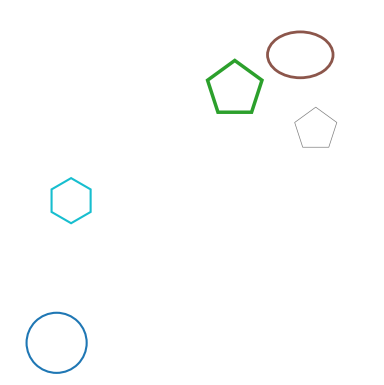[{"shape": "circle", "thickness": 1.5, "radius": 0.39, "center": [0.147, 0.11]}, {"shape": "pentagon", "thickness": 2.5, "radius": 0.37, "center": [0.61, 0.769]}, {"shape": "oval", "thickness": 2, "radius": 0.43, "center": [0.78, 0.858]}, {"shape": "pentagon", "thickness": 0.5, "radius": 0.29, "center": [0.82, 0.664]}, {"shape": "hexagon", "thickness": 1.5, "radius": 0.29, "center": [0.185, 0.479]}]